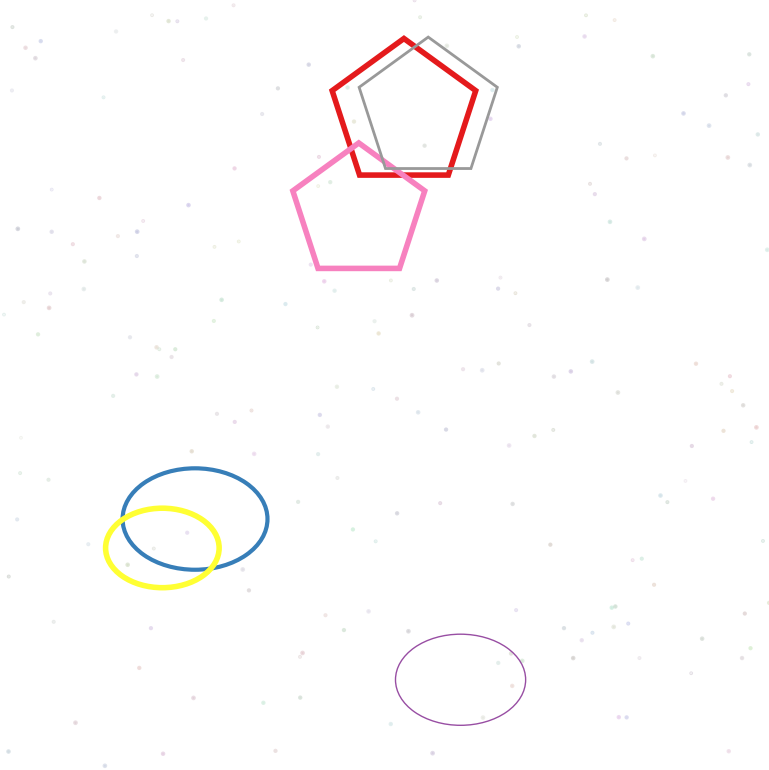[{"shape": "pentagon", "thickness": 2, "radius": 0.49, "center": [0.525, 0.852]}, {"shape": "oval", "thickness": 1.5, "radius": 0.47, "center": [0.253, 0.326]}, {"shape": "oval", "thickness": 0.5, "radius": 0.42, "center": [0.598, 0.117]}, {"shape": "oval", "thickness": 2, "radius": 0.37, "center": [0.211, 0.288]}, {"shape": "pentagon", "thickness": 2, "radius": 0.45, "center": [0.466, 0.724]}, {"shape": "pentagon", "thickness": 1, "radius": 0.47, "center": [0.556, 0.857]}]